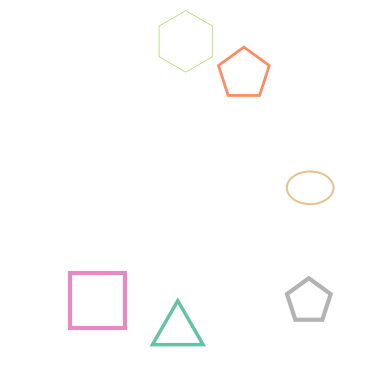[{"shape": "triangle", "thickness": 2.5, "radius": 0.38, "center": [0.462, 0.143]}, {"shape": "pentagon", "thickness": 2, "radius": 0.35, "center": [0.633, 0.808]}, {"shape": "square", "thickness": 3, "radius": 0.35, "center": [0.253, 0.22]}, {"shape": "hexagon", "thickness": 0.5, "radius": 0.4, "center": [0.482, 0.892]}, {"shape": "oval", "thickness": 1.5, "radius": 0.3, "center": [0.806, 0.512]}, {"shape": "pentagon", "thickness": 3, "radius": 0.3, "center": [0.802, 0.218]}]